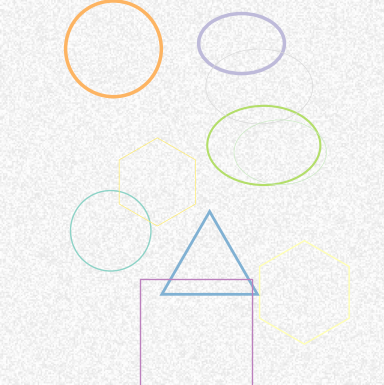[{"shape": "circle", "thickness": 1, "radius": 0.52, "center": [0.288, 0.401]}, {"shape": "hexagon", "thickness": 1, "radius": 0.67, "center": [0.791, 0.241]}, {"shape": "oval", "thickness": 2.5, "radius": 0.56, "center": [0.627, 0.887]}, {"shape": "triangle", "thickness": 2, "radius": 0.72, "center": [0.544, 0.307]}, {"shape": "circle", "thickness": 2.5, "radius": 0.62, "center": [0.295, 0.873]}, {"shape": "oval", "thickness": 1.5, "radius": 0.73, "center": [0.685, 0.622]}, {"shape": "oval", "thickness": 0.5, "radius": 0.69, "center": [0.673, 0.775]}, {"shape": "square", "thickness": 1, "radius": 0.73, "center": [0.51, 0.13]}, {"shape": "oval", "thickness": 0.5, "radius": 0.6, "center": [0.728, 0.605]}, {"shape": "hexagon", "thickness": 0.5, "radius": 0.57, "center": [0.409, 0.527]}]